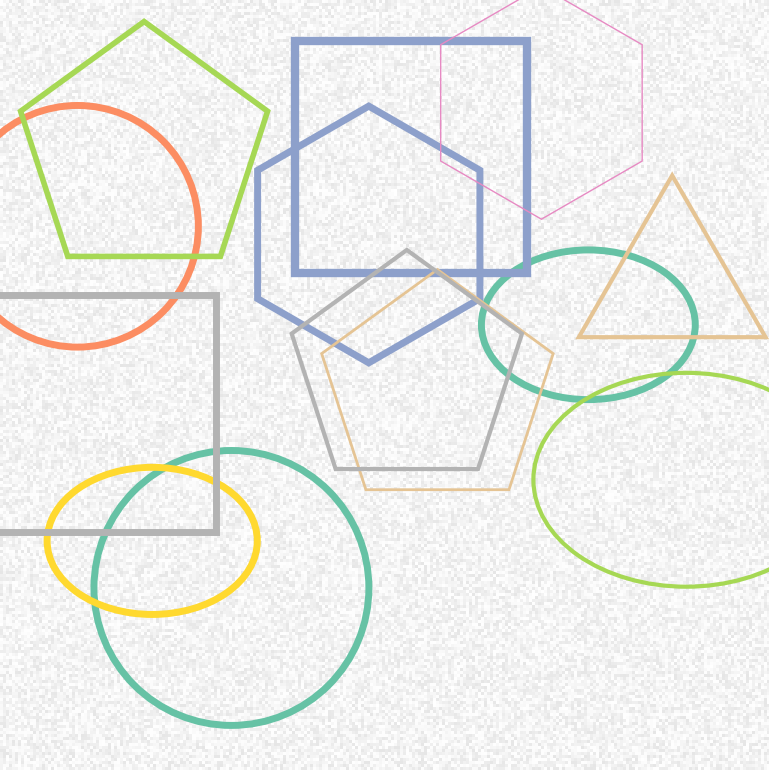[{"shape": "circle", "thickness": 2.5, "radius": 0.89, "center": [0.301, 0.236]}, {"shape": "oval", "thickness": 2.5, "radius": 0.69, "center": [0.764, 0.578]}, {"shape": "circle", "thickness": 2.5, "radius": 0.78, "center": [0.101, 0.706]}, {"shape": "square", "thickness": 3, "radius": 0.75, "center": [0.533, 0.796]}, {"shape": "hexagon", "thickness": 2.5, "radius": 0.83, "center": [0.479, 0.695]}, {"shape": "hexagon", "thickness": 0.5, "radius": 0.76, "center": [0.703, 0.866]}, {"shape": "oval", "thickness": 1.5, "radius": 0.99, "center": [0.891, 0.377]}, {"shape": "pentagon", "thickness": 2, "radius": 0.84, "center": [0.187, 0.803]}, {"shape": "oval", "thickness": 2.5, "radius": 0.68, "center": [0.198, 0.298]}, {"shape": "pentagon", "thickness": 1, "radius": 0.79, "center": [0.568, 0.492]}, {"shape": "triangle", "thickness": 1.5, "radius": 0.7, "center": [0.873, 0.632]}, {"shape": "pentagon", "thickness": 1.5, "radius": 0.79, "center": [0.528, 0.518]}, {"shape": "square", "thickness": 2.5, "radius": 0.77, "center": [0.127, 0.463]}]